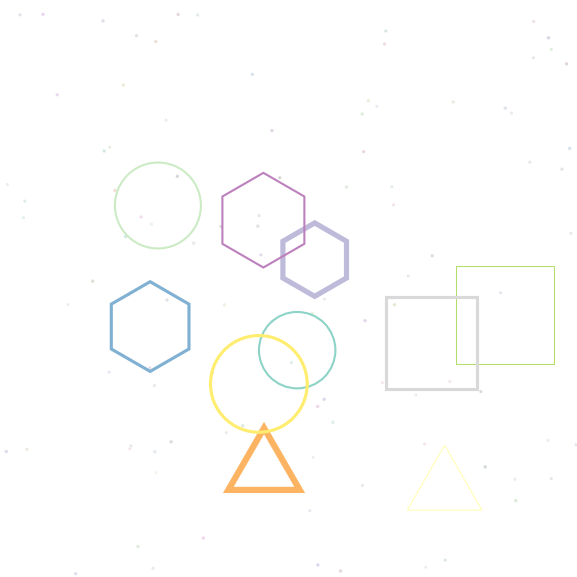[{"shape": "circle", "thickness": 1, "radius": 0.33, "center": [0.515, 0.393]}, {"shape": "triangle", "thickness": 0.5, "radius": 0.37, "center": [0.77, 0.153]}, {"shape": "hexagon", "thickness": 2.5, "radius": 0.32, "center": [0.545, 0.55]}, {"shape": "hexagon", "thickness": 1.5, "radius": 0.39, "center": [0.26, 0.434]}, {"shape": "triangle", "thickness": 3, "radius": 0.36, "center": [0.457, 0.187]}, {"shape": "square", "thickness": 0.5, "radius": 0.42, "center": [0.875, 0.454]}, {"shape": "square", "thickness": 1.5, "radius": 0.4, "center": [0.747, 0.405]}, {"shape": "hexagon", "thickness": 1, "radius": 0.41, "center": [0.456, 0.618]}, {"shape": "circle", "thickness": 1, "radius": 0.37, "center": [0.273, 0.643]}, {"shape": "circle", "thickness": 1.5, "radius": 0.42, "center": [0.448, 0.334]}]